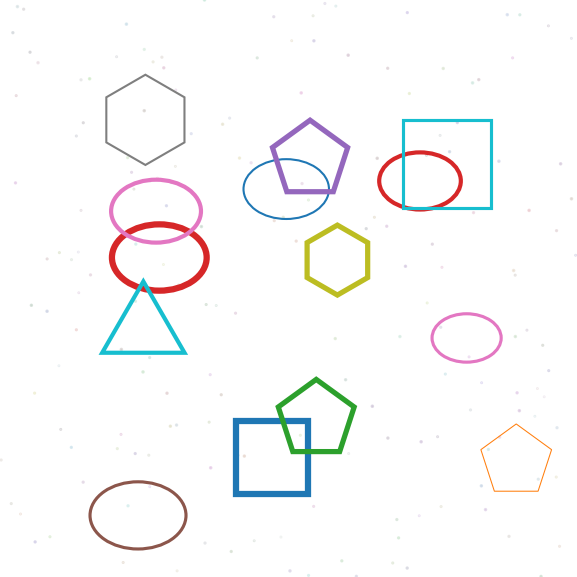[{"shape": "square", "thickness": 3, "radius": 0.31, "center": [0.471, 0.207]}, {"shape": "oval", "thickness": 1, "radius": 0.37, "center": [0.496, 0.672]}, {"shape": "pentagon", "thickness": 0.5, "radius": 0.32, "center": [0.894, 0.201]}, {"shape": "pentagon", "thickness": 2.5, "radius": 0.35, "center": [0.548, 0.273]}, {"shape": "oval", "thickness": 3, "radius": 0.41, "center": [0.276, 0.553]}, {"shape": "oval", "thickness": 2, "radius": 0.35, "center": [0.727, 0.686]}, {"shape": "pentagon", "thickness": 2.5, "radius": 0.34, "center": [0.537, 0.723]}, {"shape": "oval", "thickness": 1.5, "radius": 0.42, "center": [0.239, 0.107]}, {"shape": "oval", "thickness": 1.5, "radius": 0.3, "center": [0.808, 0.414]}, {"shape": "oval", "thickness": 2, "radius": 0.39, "center": [0.27, 0.633]}, {"shape": "hexagon", "thickness": 1, "radius": 0.39, "center": [0.252, 0.792]}, {"shape": "hexagon", "thickness": 2.5, "radius": 0.3, "center": [0.584, 0.549]}, {"shape": "triangle", "thickness": 2, "radius": 0.41, "center": [0.248, 0.429]}, {"shape": "square", "thickness": 1.5, "radius": 0.38, "center": [0.774, 0.715]}]